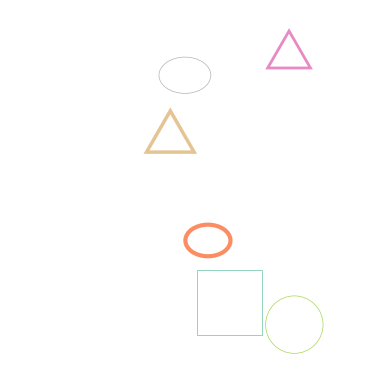[{"shape": "square", "thickness": 0.5, "radius": 0.42, "center": [0.596, 0.215]}, {"shape": "oval", "thickness": 3, "radius": 0.29, "center": [0.54, 0.375]}, {"shape": "triangle", "thickness": 2, "radius": 0.32, "center": [0.751, 0.855]}, {"shape": "circle", "thickness": 0.5, "radius": 0.37, "center": [0.764, 0.157]}, {"shape": "triangle", "thickness": 2.5, "radius": 0.36, "center": [0.442, 0.641]}, {"shape": "oval", "thickness": 0.5, "radius": 0.34, "center": [0.48, 0.805]}]